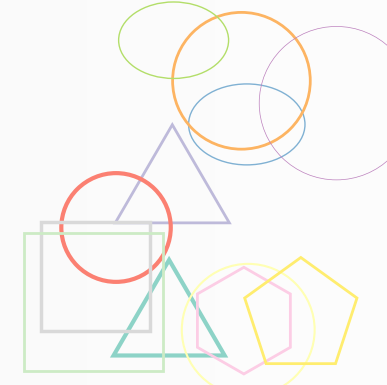[{"shape": "triangle", "thickness": 3, "radius": 0.83, "center": [0.436, 0.159]}, {"shape": "circle", "thickness": 1.5, "radius": 0.86, "center": [0.641, 0.143]}, {"shape": "triangle", "thickness": 2, "radius": 0.85, "center": [0.445, 0.506]}, {"shape": "circle", "thickness": 3, "radius": 0.71, "center": [0.299, 0.409]}, {"shape": "oval", "thickness": 1, "radius": 0.75, "center": [0.637, 0.677]}, {"shape": "circle", "thickness": 2, "radius": 0.89, "center": [0.623, 0.79]}, {"shape": "oval", "thickness": 1, "radius": 0.71, "center": [0.448, 0.896]}, {"shape": "hexagon", "thickness": 2, "radius": 0.69, "center": [0.629, 0.167]}, {"shape": "square", "thickness": 2.5, "radius": 0.71, "center": [0.246, 0.281]}, {"shape": "circle", "thickness": 0.5, "radius": 1.0, "center": [0.868, 0.732]}, {"shape": "square", "thickness": 2, "radius": 0.89, "center": [0.242, 0.216]}, {"shape": "pentagon", "thickness": 2, "radius": 0.76, "center": [0.776, 0.179]}]